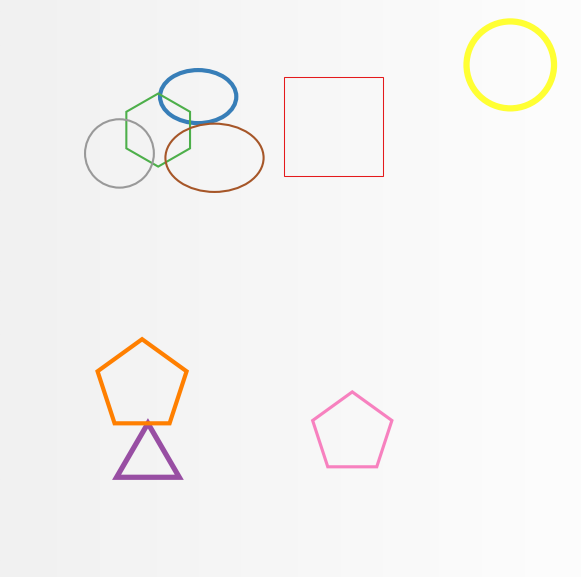[{"shape": "square", "thickness": 0.5, "radius": 0.43, "center": [0.573, 0.78]}, {"shape": "oval", "thickness": 2, "radius": 0.33, "center": [0.341, 0.832]}, {"shape": "hexagon", "thickness": 1, "radius": 0.32, "center": [0.272, 0.774]}, {"shape": "triangle", "thickness": 2.5, "radius": 0.31, "center": [0.254, 0.204]}, {"shape": "pentagon", "thickness": 2, "radius": 0.4, "center": [0.244, 0.331]}, {"shape": "circle", "thickness": 3, "radius": 0.38, "center": [0.878, 0.887]}, {"shape": "oval", "thickness": 1, "radius": 0.42, "center": [0.369, 0.726]}, {"shape": "pentagon", "thickness": 1.5, "radius": 0.36, "center": [0.606, 0.249]}, {"shape": "circle", "thickness": 1, "radius": 0.3, "center": [0.206, 0.733]}]